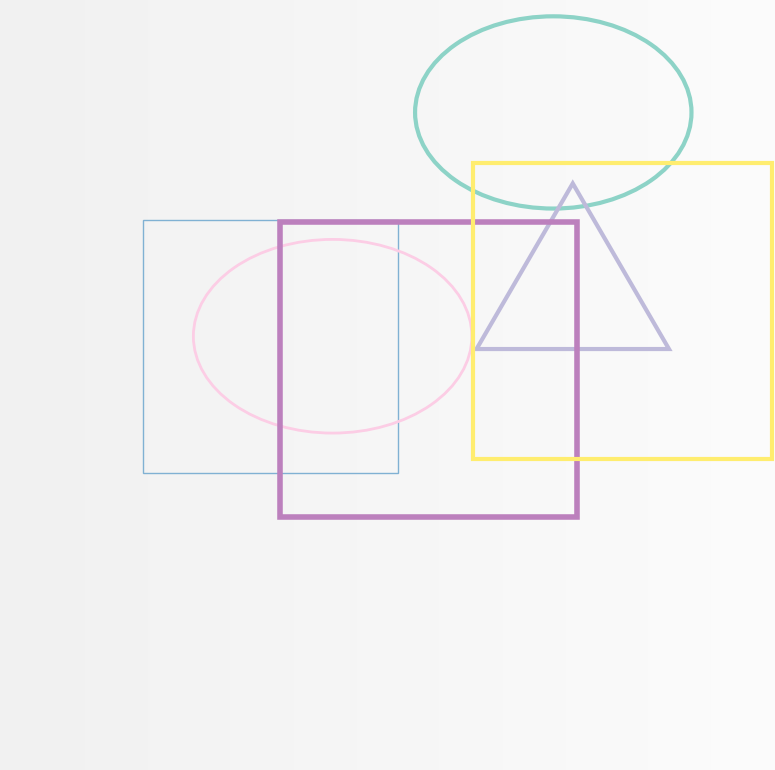[{"shape": "oval", "thickness": 1.5, "radius": 0.89, "center": [0.714, 0.854]}, {"shape": "triangle", "thickness": 1.5, "radius": 0.72, "center": [0.739, 0.618]}, {"shape": "square", "thickness": 0.5, "radius": 0.82, "center": [0.349, 0.55]}, {"shape": "oval", "thickness": 1, "radius": 0.9, "center": [0.429, 0.563]}, {"shape": "square", "thickness": 2, "radius": 0.96, "center": [0.553, 0.52]}, {"shape": "square", "thickness": 1.5, "radius": 0.96, "center": [0.803, 0.596]}]